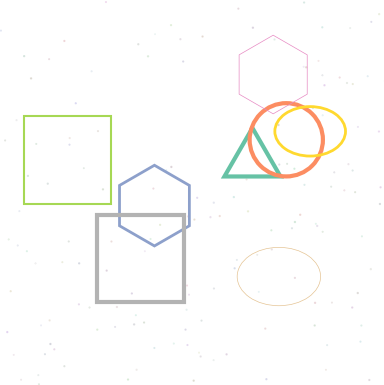[{"shape": "triangle", "thickness": 3, "radius": 0.42, "center": [0.656, 0.584]}, {"shape": "circle", "thickness": 3, "radius": 0.48, "center": [0.744, 0.637]}, {"shape": "hexagon", "thickness": 2, "radius": 0.52, "center": [0.401, 0.466]}, {"shape": "hexagon", "thickness": 0.5, "radius": 0.51, "center": [0.71, 0.806]}, {"shape": "square", "thickness": 1.5, "radius": 0.57, "center": [0.175, 0.585]}, {"shape": "oval", "thickness": 2, "radius": 0.46, "center": [0.806, 0.659]}, {"shape": "oval", "thickness": 0.5, "radius": 0.54, "center": [0.724, 0.282]}, {"shape": "square", "thickness": 3, "radius": 0.57, "center": [0.364, 0.328]}]